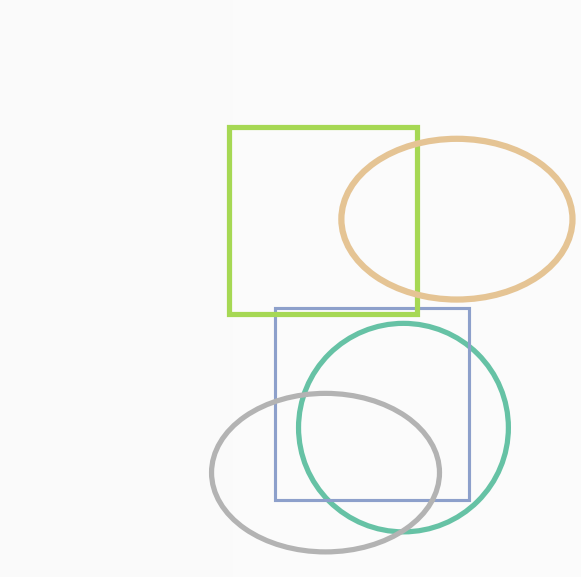[{"shape": "circle", "thickness": 2.5, "radius": 0.9, "center": [0.694, 0.259]}, {"shape": "square", "thickness": 1.5, "radius": 0.83, "center": [0.64, 0.3]}, {"shape": "square", "thickness": 2.5, "radius": 0.81, "center": [0.556, 0.617]}, {"shape": "oval", "thickness": 3, "radius": 0.99, "center": [0.786, 0.62]}, {"shape": "oval", "thickness": 2.5, "radius": 0.98, "center": [0.56, 0.181]}]